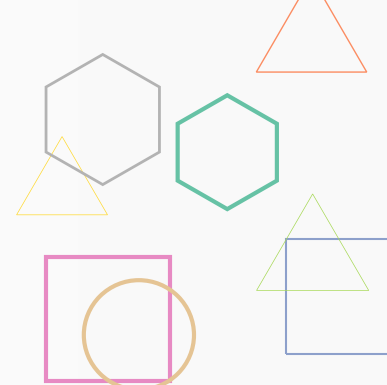[{"shape": "hexagon", "thickness": 3, "radius": 0.74, "center": [0.586, 0.605]}, {"shape": "triangle", "thickness": 1, "radius": 0.82, "center": [0.804, 0.895]}, {"shape": "square", "thickness": 1.5, "radius": 0.74, "center": [0.887, 0.229]}, {"shape": "square", "thickness": 3, "radius": 0.8, "center": [0.279, 0.171]}, {"shape": "triangle", "thickness": 0.5, "radius": 0.84, "center": [0.807, 0.329]}, {"shape": "triangle", "thickness": 0.5, "radius": 0.68, "center": [0.16, 0.51]}, {"shape": "circle", "thickness": 3, "radius": 0.71, "center": [0.358, 0.13]}, {"shape": "hexagon", "thickness": 2, "radius": 0.84, "center": [0.265, 0.69]}]